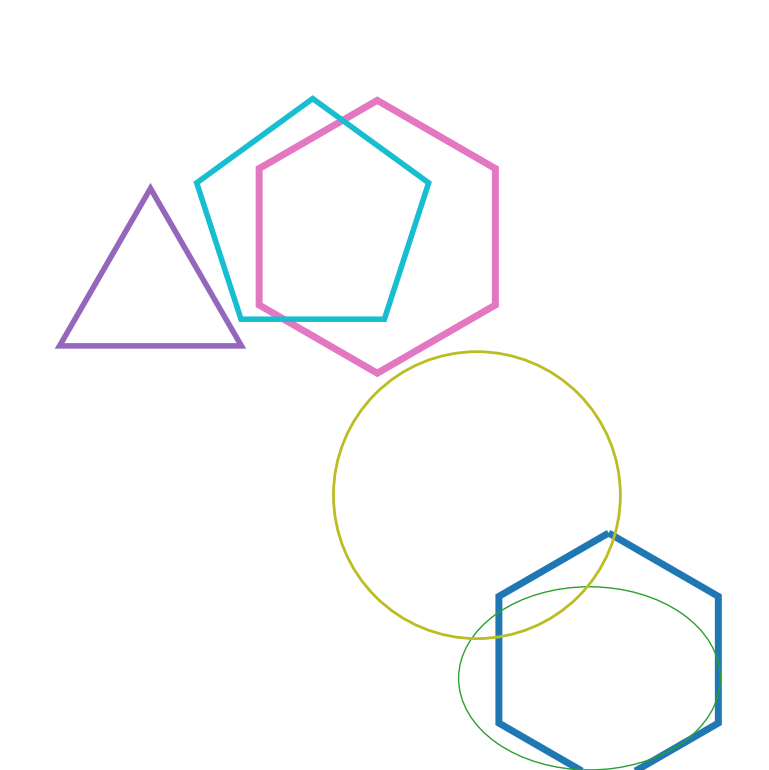[{"shape": "hexagon", "thickness": 2.5, "radius": 0.82, "center": [0.79, 0.143]}, {"shape": "oval", "thickness": 0.5, "radius": 0.85, "center": [0.765, 0.119]}, {"shape": "triangle", "thickness": 2, "radius": 0.68, "center": [0.195, 0.619]}, {"shape": "hexagon", "thickness": 2.5, "radius": 0.89, "center": [0.49, 0.692]}, {"shape": "circle", "thickness": 1, "radius": 0.93, "center": [0.619, 0.357]}, {"shape": "pentagon", "thickness": 2, "radius": 0.79, "center": [0.406, 0.714]}]